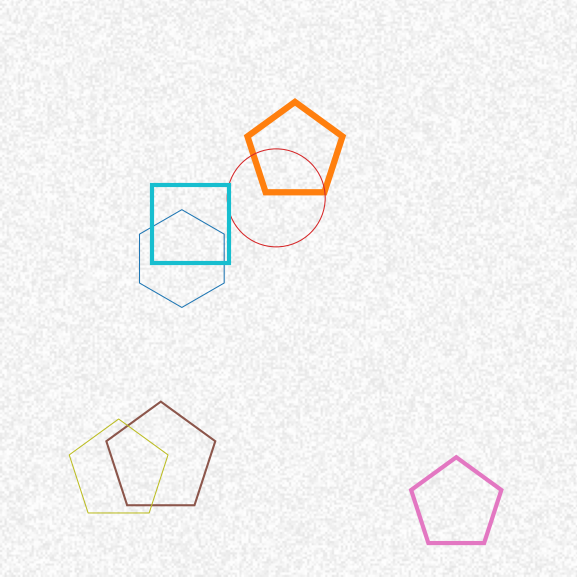[{"shape": "hexagon", "thickness": 0.5, "radius": 0.42, "center": [0.315, 0.551]}, {"shape": "pentagon", "thickness": 3, "radius": 0.43, "center": [0.511, 0.736]}, {"shape": "circle", "thickness": 0.5, "radius": 0.42, "center": [0.478, 0.656]}, {"shape": "pentagon", "thickness": 1, "radius": 0.5, "center": [0.278, 0.204]}, {"shape": "pentagon", "thickness": 2, "radius": 0.41, "center": [0.79, 0.125]}, {"shape": "pentagon", "thickness": 0.5, "radius": 0.45, "center": [0.205, 0.184]}, {"shape": "square", "thickness": 2, "radius": 0.34, "center": [0.33, 0.612]}]